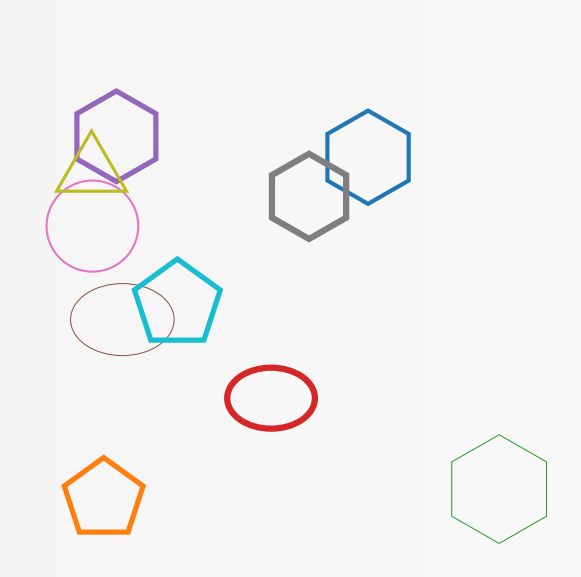[{"shape": "hexagon", "thickness": 2, "radius": 0.4, "center": [0.633, 0.727]}, {"shape": "pentagon", "thickness": 2.5, "radius": 0.36, "center": [0.178, 0.135]}, {"shape": "hexagon", "thickness": 0.5, "radius": 0.47, "center": [0.859, 0.152]}, {"shape": "oval", "thickness": 3, "radius": 0.38, "center": [0.466, 0.31]}, {"shape": "hexagon", "thickness": 2.5, "radius": 0.39, "center": [0.2, 0.763]}, {"shape": "oval", "thickness": 0.5, "radius": 0.45, "center": [0.211, 0.446]}, {"shape": "circle", "thickness": 1, "radius": 0.39, "center": [0.159, 0.608]}, {"shape": "hexagon", "thickness": 3, "radius": 0.37, "center": [0.532, 0.659]}, {"shape": "triangle", "thickness": 1.5, "radius": 0.35, "center": [0.157, 0.703]}, {"shape": "pentagon", "thickness": 2.5, "radius": 0.39, "center": [0.305, 0.473]}]